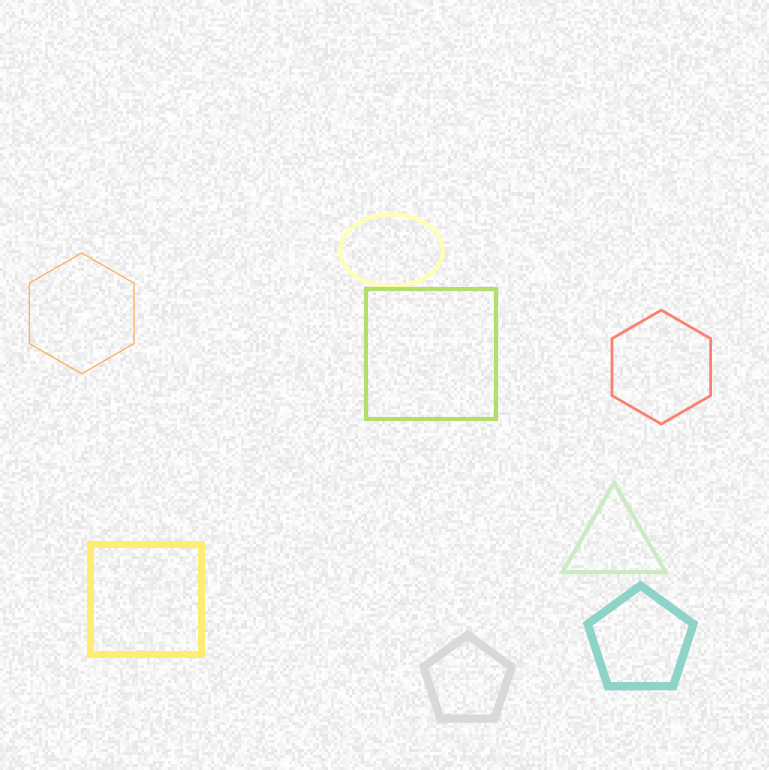[{"shape": "pentagon", "thickness": 3, "radius": 0.36, "center": [0.832, 0.167]}, {"shape": "oval", "thickness": 1.5, "radius": 0.33, "center": [0.509, 0.675]}, {"shape": "hexagon", "thickness": 1, "radius": 0.37, "center": [0.859, 0.523]}, {"shape": "hexagon", "thickness": 0.5, "radius": 0.39, "center": [0.106, 0.593]}, {"shape": "square", "thickness": 1.5, "radius": 0.42, "center": [0.559, 0.54]}, {"shape": "pentagon", "thickness": 3, "radius": 0.3, "center": [0.607, 0.115]}, {"shape": "triangle", "thickness": 1.5, "radius": 0.39, "center": [0.797, 0.296]}, {"shape": "square", "thickness": 2.5, "radius": 0.36, "center": [0.189, 0.222]}]